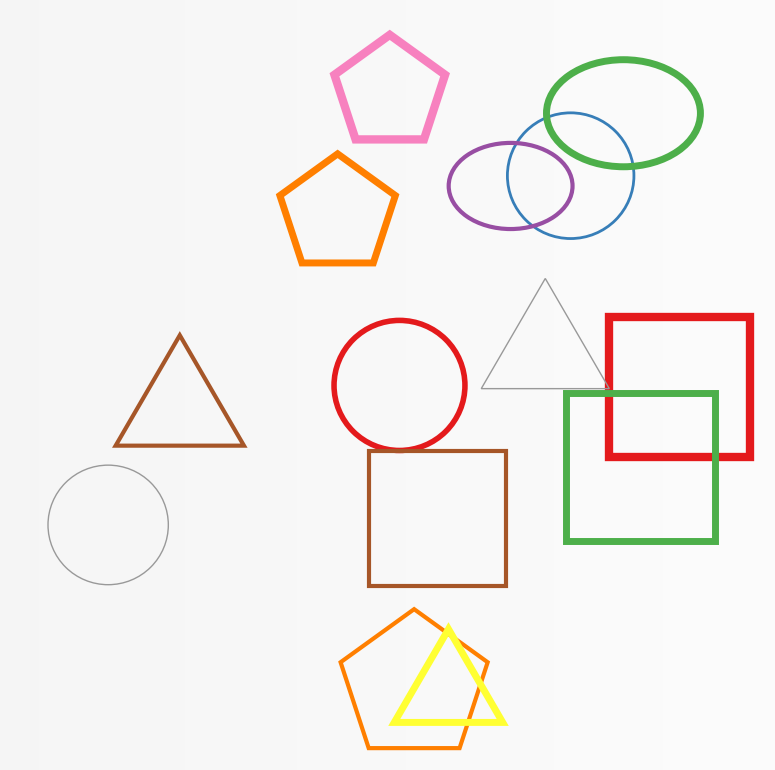[{"shape": "circle", "thickness": 2, "radius": 0.42, "center": [0.515, 0.499]}, {"shape": "square", "thickness": 3, "radius": 0.45, "center": [0.877, 0.497]}, {"shape": "circle", "thickness": 1, "radius": 0.41, "center": [0.736, 0.772]}, {"shape": "square", "thickness": 2.5, "radius": 0.48, "center": [0.827, 0.394]}, {"shape": "oval", "thickness": 2.5, "radius": 0.5, "center": [0.804, 0.853]}, {"shape": "oval", "thickness": 1.5, "radius": 0.4, "center": [0.659, 0.758]}, {"shape": "pentagon", "thickness": 1.5, "radius": 0.5, "center": [0.534, 0.109]}, {"shape": "pentagon", "thickness": 2.5, "radius": 0.39, "center": [0.436, 0.722]}, {"shape": "triangle", "thickness": 2.5, "radius": 0.4, "center": [0.579, 0.102]}, {"shape": "triangle", "thickness": 1.5, "radius": 0.48, "center": [0.232, 0.469]}, {"shape": "square", "thickness": 1.5, "radius": 0.44, "center": [0.564, 0.327]}, {"shape": "pentagon", "thickness": 3, "radius": 0.38, "center": [0.503, 0.88]}, {"shape": "circle", "thickness": 0.5, "radius": 0.39, "center": [0.14, 0.318]}, {"shape": "triangle", "thickness": 0.5, "radius": 0.48, "center": [0.704, 0.543]}]